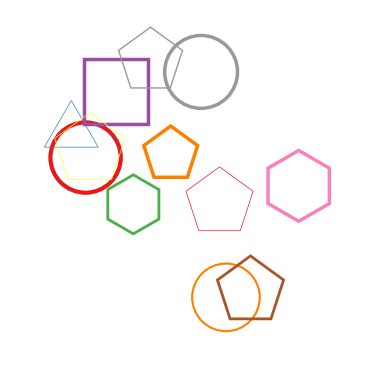[{"shape": "circle", "thickness": 3, "radius": 0.46, "center": [0.222, 0.591]}, {"shape": "pentagon", "thickness": 0.5, "radius": 0.46, "center": [0.57, 0.475]}, {"shape": "triangle", "thickness": 0.5, "radius": 0.4, "center": [0.185, 0.658]}, {"shape": "hexagon", "thickness": 2, "radius": 0.38, "center": [0.346, 0.469]}, {"shape": "square", "thickness": 2.5, "radius": 0.42, "center": [0.301, 0.762]}, {"shape": "pentagon", "thickness": 2.5, "radius": 0.37, "center": [0.443, 0.599]}, {"shape": "circle", "thickness": 1.5, "radius": 0.44, "center": [0.587, 0.228]}, {"shape": "pentagon", "thickness": 0.5, "radius": 0.48, "center": [0.233, 0.611]}, {"shape": "pentagon", "thickness": 2, "radius": 0.45, "center": [0.651, 0.245]}, {"shape": "hexagon", "thickness": 2.5, "radius": 0.46, "center": [0.776, 0.517]}, {"shape": "pentagon", "thickness": 1, "radius": 0.44, "center": [0.391, 0.842]}, {"shape": "circle", "thickness": 2.5, "radius": 0.47, "center": [0.522, 0.813]}]